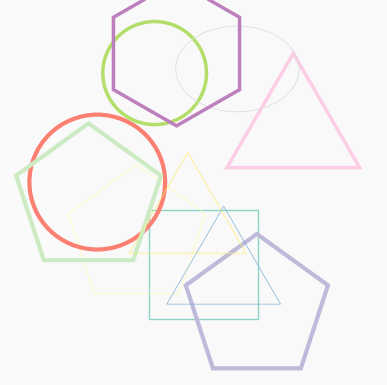[{"shape": "square", "thickness": 1, "radius": 0.71, "center": [0.524, 0.314]}, {"shape": "pentagon", "thickness": 0.5, "radius": 0.93, "center": [0.353, 0.387]}, {"shape": "pentagon", "thickness": 3, "radius": 0.96, "center": [0.663, 0.199]}, {"shape": "circle", "thickness": 3, "radius": 0.88, "center": [0.251, 0.527]}, {"shape": "triangle", "thickness": 0.5, "radius": 0.85, "center": [0.577, 0.295]}, {"shape": "circle", "thickness": 2.5, "radius": 0.67, "center": [0.399, 0.81]}, {"shape": "triangle", "thickness": 2.5, "radius": 0.99, "center": [0.757, 0.664]}, {"shape": "oval", "thickness": 0.5, "radius": 0.8, "center": [0.613, 0.821]}, {"shape": "hexagon", "thickness": 2.5, "radius": 0.94, "center": [0.456, 0.861]}, {"shape": "pentagon", "thickness": 3, "radius": 0.98, "center": [0.229, 0.483]}, {"shape": "triangle", "thickness": 0.5, "radius": 0.87, "center": [0.484, 0.429]}]